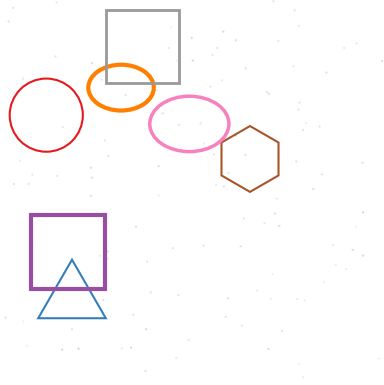[{"shape": "circle", "thickness": 1.5, "radius": 0.48, "center": [0.12, 0.701]}, {"shape": "triangle", "thickness": 1.5, "radius": 0.51, "center": [0.187, 0.224]}, {"shape": "square", "thickness": 3, "radius": 0.48, "center": [0.176, 0.345]}, {"shape": "oval", "thickness": 3, "radius": 0.43, "center": [0.314, 0.772]}, {"shape": "hexagon", "thickness": 1.5, "radius": 0.43, "center": [0.649, 0.587]}, {"shape": "oval", "thickness": 2.5, "radius": 0.51, "center": [0.492, 0.678]}, {"shape": "square", "thickness": 2, "radius": 0.47, "center": [0.37, 0.879]}]